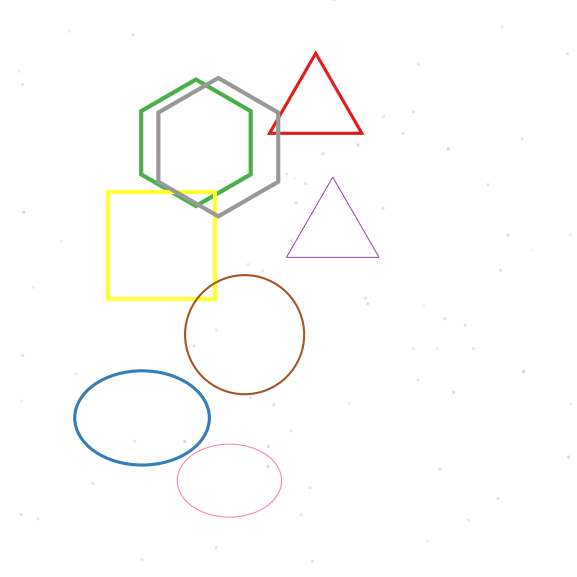[{"shape": "triangle", "thickness": 1.5, "radius": 0.46, "center": [0.547, 0.814]}, {"shape": "oval", "thickness": 1.5, "radius": 0.58, "center": [0.246, 0.275]}, {"shape": "hexagon", "thickness": 2, "radius": 0.55, "center": [0.339, 0.752]}, {"shape": "triangle", "thickness": 0.5, "radius": 0.46, "center": [0.576, 0.6]}, {"shape": "square", "thickness": 2, "radius": 0.46, "center": [0.28, 0.575]}, {"shape": "circle", "thickness": 1, "radius": 0.52, "center": [0.424, 0.42]}, {"shape": "oval", "thickness": 0.5, "radius": 0.45, "center": [0.397, 0.167]}, {"shape": "hexagon", "thickness": 2, "radius": 0.6, "center": [0.378, 0.744]}]